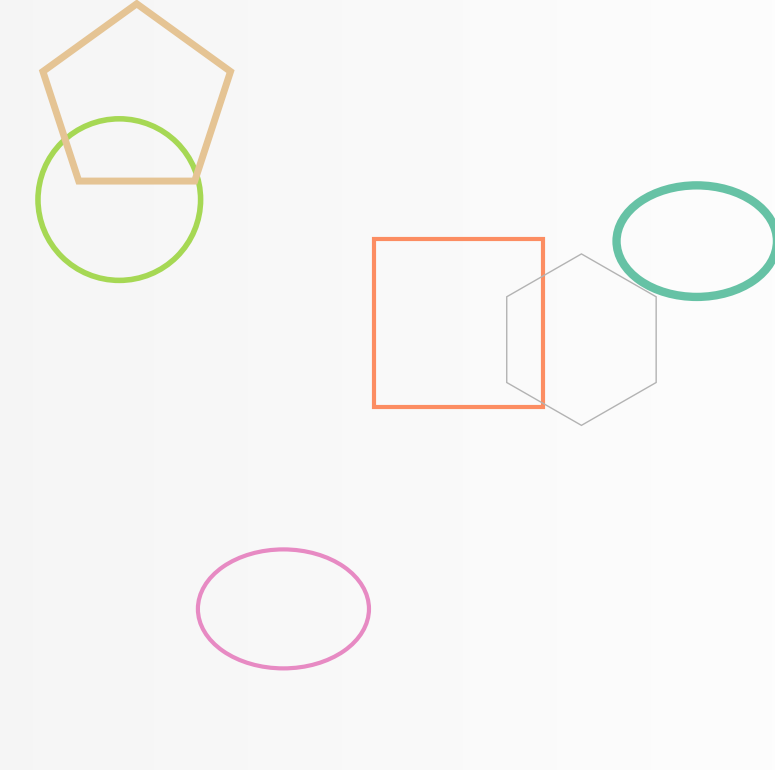[{"shape": "oval", "thickness": 3, "radius": 0.52, "center": [0.899, 0.687]}, {"shape": "square", "thickness": 1.5, "radius": 0.55, "center": [0.591, 0.58]}, {"shape": "oval", "thickness": 1.5, "radius": 0.55, "center": [0.366, 0.209]}, {"shape": "circle", "thickness": 2, "radius": 0.52, "center": [0.154, 0.741]}, {"shape": "pentagon", "thickness": 2.5, "radius": 0.64, "center": [0.176, 0.868]}, {"shape": "hexagon", "thickness": 0.5, "radius": 0.56, "center": [0.75, 0.559]}]